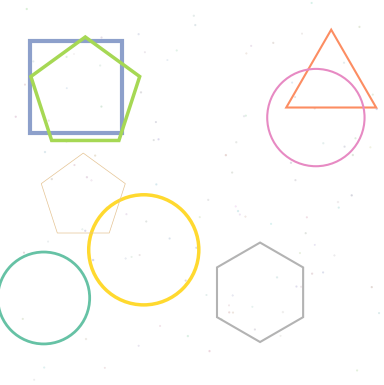[{"shape": "circle", "thickness": 2, "radius": 0.6, "center": [0.114, 0.226]}, {"shape": "triangle", "thickness": 1.5, "radius": 0.67, "center": [0.86, 0.788]}, {"shape": "square", "thickness": 3, "radius": 0.6, "center": [0.198, 0.774]}, {"shape": "circle", "thickness": 1.5, "radius": 0.63, "center": [0.82, 0.695]}, {"shape": "pentagon", "thickness": 2.5, "radius": 0.74, "center": [0.222, 0.755]}, {"shape": "circle", "thickness": 2.5, "radius": 0.72, "center": [0.373, 0.351]}, {"shape": "pentagon", "thickness": 0.5, "radius": 0.57, "center": [0.216, 0.488]}, {"shape": "hexagon", "thickness": 1.5, "radius": 0.65, "center": [0.675, 0.241]}]